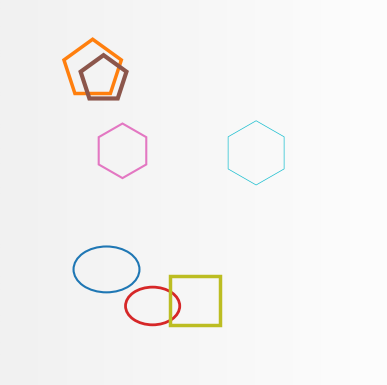[{"shape": "oval", "thickness": 1.5, "radius": 0.43, "center": [0.275, 0.3]}, {"shape": "pentagon", "thickness": 2.5, "radius": 0.39, "center": [0.239, 0.82]}, {"shape": "oval", "thickness": 2, "radius": 0.35, "center": [0.394, 0.205]}, {"shape": "pentagon", "thickness": 3, "radius": 0.31, "center": [0.267, 0.795]}, {"shape": "hexagon", "thickness": 1.5, "radius": 0.35, "center": [0.316, 0.608]}, {"shape": "square", "thickness": 2.5, "radius": 0.32, "center": [0.503, 0.219]}, {"shape": "hexagon", "thickness": 0.5, "radius": 0.42, "center": [0.661, 0.603]}]